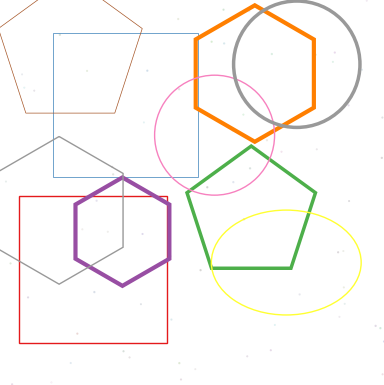[{"shape": "square", "thickness": 1, "radius": 0.96, "center": [0.242, 0.3]}, {"shape": "square", "thickness": 0.5, "radius": 0.94, "center": [0.326, 0.727]}, {"shape": "pentagon", "thickness": 2.5, "radius": 0.88, "center": [0.653, 0.445]}, {"shape": "hexagon", "thickness": 3, "radius": 0.7, "center": [0.318, 0.398]}, {"shape": "hexagon", "thickness": 3, "radius": 0.89, "center": [0.662, 0.809]}, {"shape": "oval", "thickness": 1, "radius": 0.97, "center": [0.744, 0.318]}, {"shape": "pentagon", "thickness": 0.5, "radius": 0.98, "center": [0.183, 0.865]}, {"shape": "circle", "thickness": 1, "radius": 0.78, "center": [0.557, 0.649]}, {"shape": "hexagon", "thickness": 1, "radius": 0.96, "center": [0.154, 0.454]}, {"shape": "circle", "thickness": 2.5, "radius": 0.82, "center": [0.771, 0.833]}]